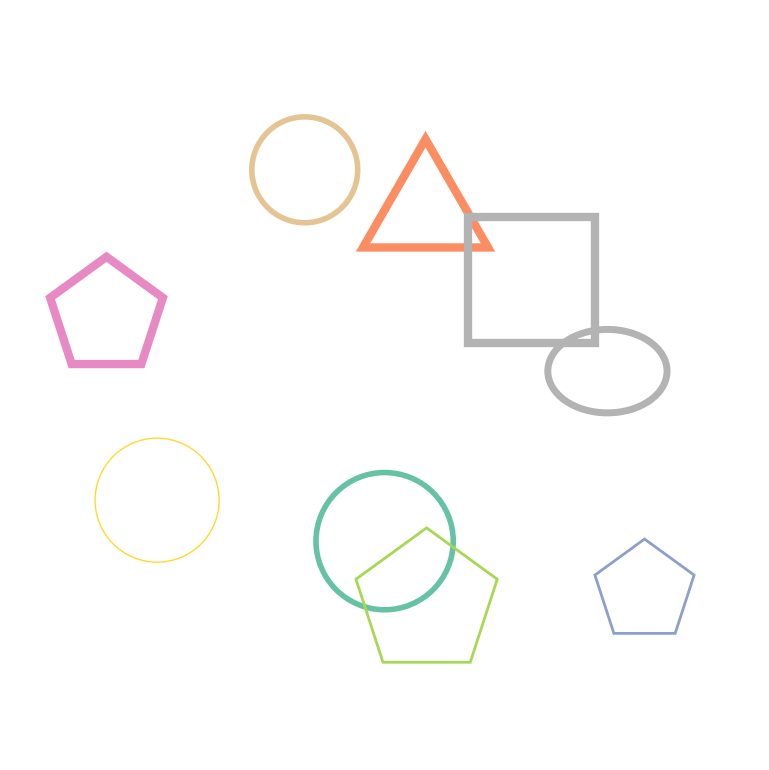[{"shape": "circle", "thickness": 2, "radius": 0.45, "center": [0.499, 0.297]}, {"shape": "triangle", "thickness": 3, "radius": 0.47, "center": [0.553, 0.725]}, {"shape": "pentagon", "thickness": 1, "radius": 0.34, "center": [0.837, 0.232]}, {"shape": "pentagon", "thickness": 3, "radius": 0.38, "center": [0.138, 0.59]}, {"shape": "pentagon", "thickness": 1, "radius": 0.48, "center": [0.554, 0.218]}, {"shape": "circle", "thickness": 0.5, "radius": 0.4, "center": [0.204, 0.35]}, {"shape": "circle", "thickness": 2, "radius": 0.34, "center": [0.396, 0.779]}, {"shape": "oval", "thickness": 2.5, "radius": 0.39, "center": [0.789, 0.518]}, {"shape": "square", "thickness": 3, "radius": 0.41, "center": [0.69, 0.636]}]